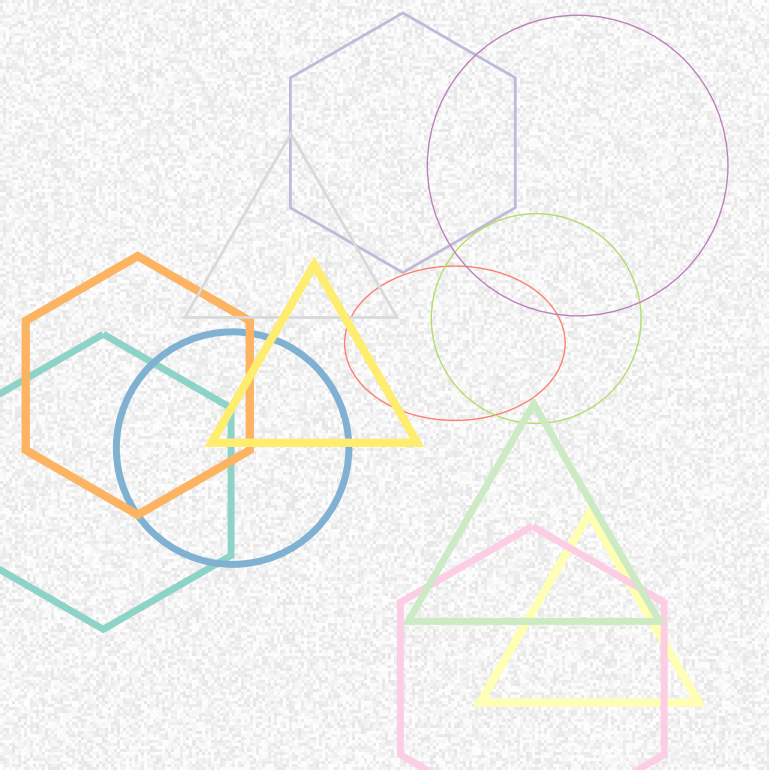[{"shape": "hexagon", "thickness": 2.5, "radius": 0.96, "center": [0.134, 0.374]}, {"shape": "triangle", "thickness": 3, "radius": 0.82, "center": [0.766, 0.17]}, {"shape": "hexagon", "thickness": 1, "radius": 0.84, "center": [0.523, 0.815]}, {"shape": "oval", "thickness": 0.5, "radius": 0.72, "center": [0.591, 0.554]}, {"shape": "circle", "thickness": 2.5, "radius": 0.76, "center": [0.302, 0.418]}, {"shape": "hexagon", "thickness": 3, "radius": 0.84, "center": [0.179, 0.499]}, {"shape": "circle", "thickness": 0.5, "radius": 0.68, "center": [0.696, 0.586]}, {"shape": "hexagon", "thickness": 2.5, "radius": 0.99, "center": [0.691, 0.119]}, {"shape": "triangle", "thickness": 1, "radius": 0.8, "center": [0.378, 0.667]}, {"shape": "circle", "thickness": 0.5, "radius": 0.98, "center": [0.75, 0.785]}, {"shape": "triangle", "thickness": 2.5, "radius": 0.94, "center": [0.693, 0.287]}, {"shape": "triangle", "thickness": 3, "radius": 0.77, "center": [0.408, 0.502]}]